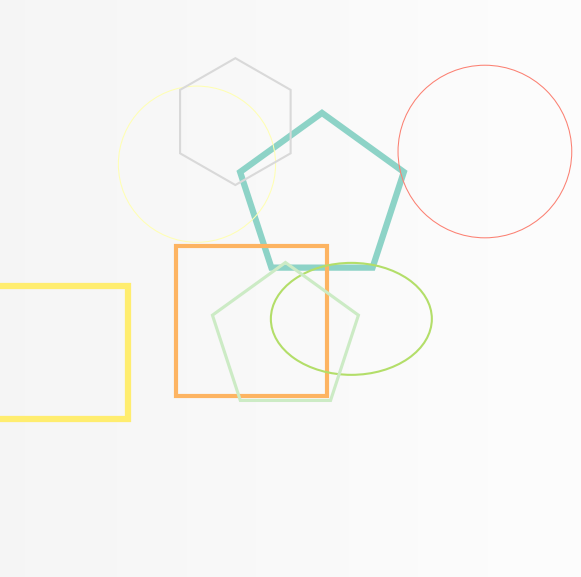[{"shape": "pentagon", "thickness": 3, "radius": 0.74, "center": [0.554, 0.656]}, {"shape": "circle", "thickness": 0.5, "radius": 0.68, "center": [0.339, 0.715]}, {"shape": "circle", "thickness": 0.5, "radius": 0.75, "center": [0.834, 0.737]}, {"shape": "square", "thickness": 2, "radius": 0.65, "center": [0.433, 0.443]}, {"shape": "oval", "thickness": 1, "radius": 0.69, "center": [0.604, 0.447]}, {"shape": "hexagon", "thickness": 1, "radius": 0.55, "center": [0.405, 0.789]}, {"shape": "pentagon", "thickness": 1.5, "radius": 0.66, "center": [0.491, 0.413]}, {"shape": "square", "thickness": 3, "radius": 0.57, "center": [0.106, 0.388]}]